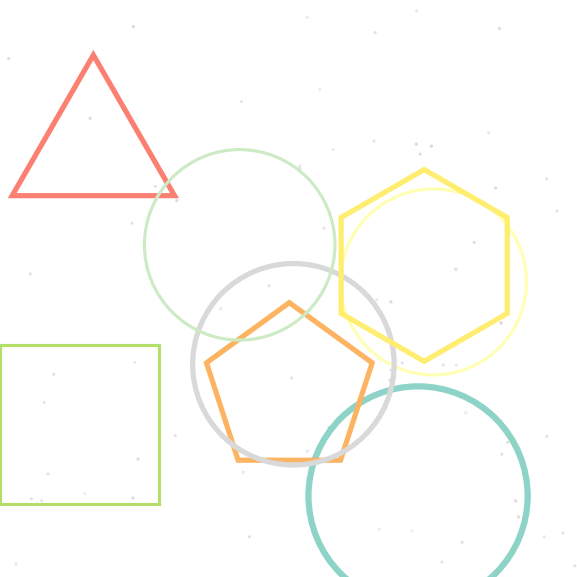[{"shape": "circle", "thickness": 3, "radius": 0.95, "center": [0.724, 0.14]}, {"shape": "circle", "thickness": 1.5, "radius": 0.81, "center": [0.751, 0.511]}, {"shape": "triangle", "thickness": 2.5, "radius": 0.81, "center": [0.162, 0.741]}, {"shape": "pentagon", "thickness": 2.5, "radius": 0.75, "center": [0.501, 0.324]}, {"shape": "square", "thickness": 1.5, "radius": 0.69, "center": [0.138, 0.265]}, {"shape": "circle", "thickness": 2.5, "radius": 0.87, "center": [0.508, 0.368]}, {"shape": "circle", "thickness": 1.5, "radius": 0.82, "center": [0.415, 0.575]}, {"shape": "hexagon", "thickness": 2.5, "radius": 0.83, "center": [0.735, 0.539]}]